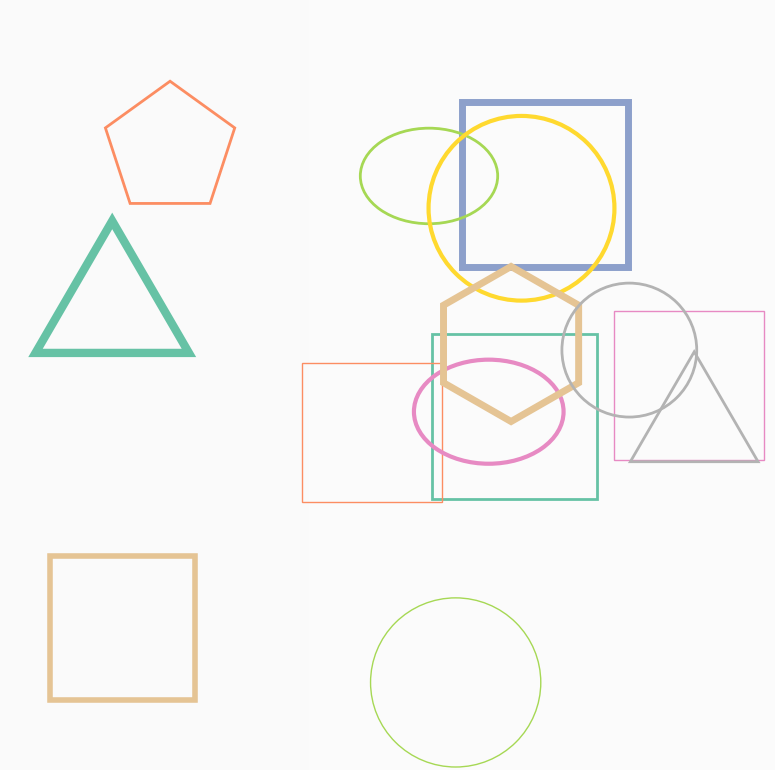[{"shape": "square", "thickness": 1, "radius": 0.53, "center": [0.664, 0.459]}, {"shape": "triangle", "thickness": 3, "radius": 0.57, "center": [0.145, 0.599]}, {"shape": "pentagon", "thickness": 1, "radius": 0.44, "center": [0.219, 0.807]}, {"shape": "square", "thickness": 0.5, "radius": 0.45, "center": [0.48, 0.439]}, {"shape": "square", "thickness": 2.5, "radius": 0.54, "center": [0.703, 0.76]}, {"shape": "oval", "thickness": 1.5, "radius": 0.48, "center": [0.631, 0.465]}, {"shape": "square", "thickness": 0.5, "radius": 0.49, "center": [0.889, 0.499]}, {"shape": "oval", "thickness": 1, "radius": 0.44, "center": [0.554, 0.771]}, {"shape": "circle", "thickness": 0.5, "radius": 0.55, "center": [0.588, 0.114]}, {"shape": "circle", "thickness": 1.5, "radius": 0.6, "center": [0.673, 0.73]}, {"shape": "square", "thickness": 2, "radius": 0.47, "center": [0.158, 0.184]}, {"shape": "hexagon", "thickness": 2.5, "radius": 0.5, "center": [0.659, 0.553]}, {"shape": "triangle", "thickness": 1, "radius": 0.48, "center": [0.896, 0.448]}, {"shape": "circle", "thickness": 1, "radius": 0.43, "center": [0.812, 0.545]}]